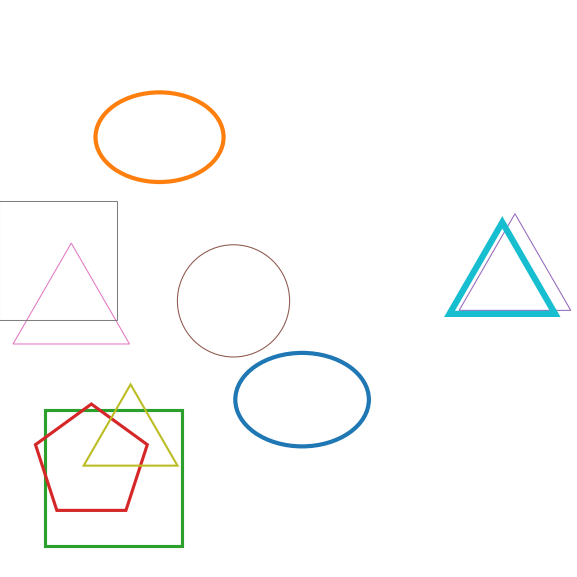[{"shape": "oval", "thickness": 2, "radius": 0.58, "center": [0.523, 0.307]}, {"shape": "oval", "thickness": 2, "radius": 0.55, "center": [0.276, 0.762]}, {"shape": "square", "thickness": 1.5, "radius": 0.59, "center": [0.197, 0.172]}, {"shape": "pentagon", "thickness": 1.5, "radius": 0.51, "center": [0.158, 0.198]}, {"shape": "triangle", "thickness": 0.5, "radius": 0.56, "center": [0.892, 0.517]}, {"shape": "circle", "thickness": 0.5, "radius": 0.49, "center": [0.404, 0.478]}, {"shape": "triangle", "thickness": 0.5, "radius": 0.58, "center": [0.123, 0.462]}, {"shape": "square", "thickness": 0.5, "radius": 0.51, "center": [0.101, 0.548]}, {"shape": "triangle", "thickness": 1, "radius": 0.47, "center": [0.226, 0.24]}, {"shape": "triangle", "thickness": 3, "radius": 0.53, "center": [0.87, 0.508]}]